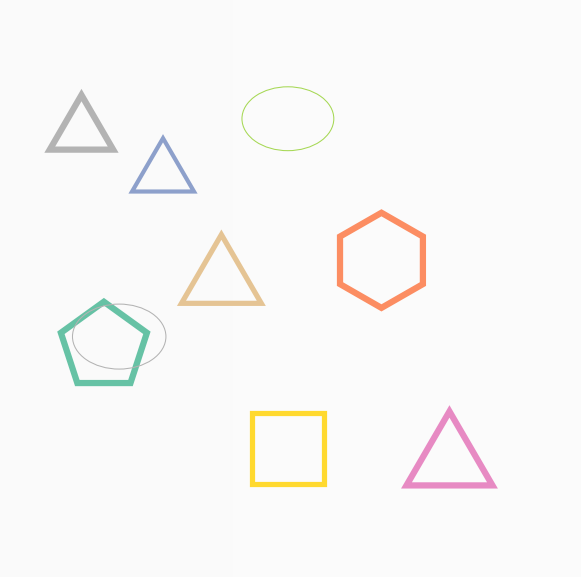[{"shape": "pentagon", "thickness": 3, "radius": 0.39, "center": [0.179, 0.399]}, {"shape": "hexagon", "thickness": 3, "radius": 0.41, "center": [0.656, 0.548]}, {"shape": "triangle", "thickness": 2, "radius": 0.31, "center": [0.28, 0.698]}, {"shape": "triangle", "thickness": 3, "radius": 0.43, "center": [0.773, 0.201]}, {"shape": "oval", "thickness": 0.5, "radius": 0.4, "center": [0.495, 0.794]}, {"shape": "square", "thickness": 2.5, "radius": 0.31, "center": [0.495, 0.223]}, {"shape": "triangle", "thickness": 2.5, "radius": 0.4, "center": [0.381, 0.514]}, {"shape": "oval", "thickness": 0.5, "radius": 0.4, "center": [0.205, 0.416]}, {"shape": "triangle", "thickness": 3, "radius": 0.31, "center": [0.14, 0.772]}]